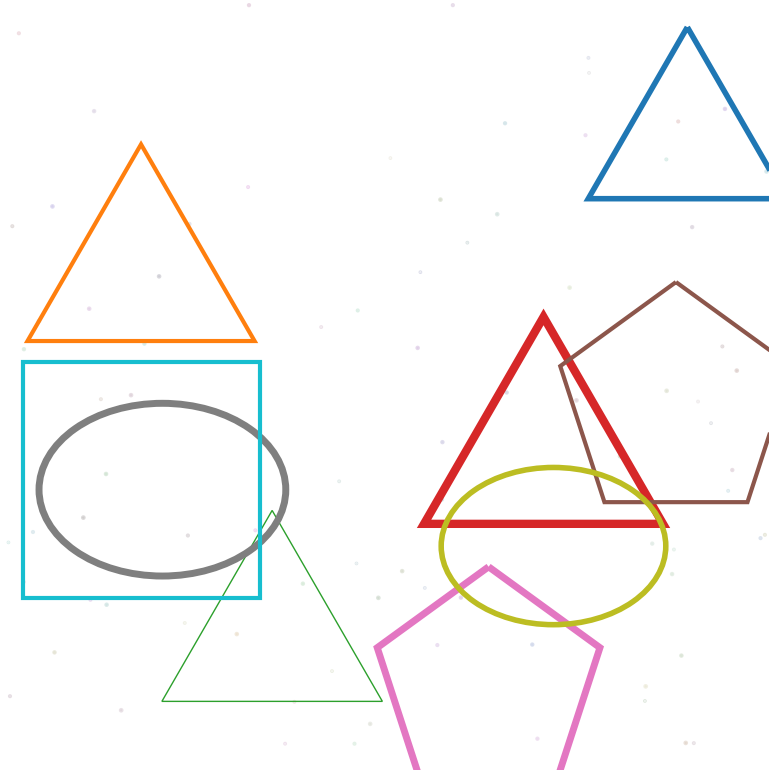[{"shape": "triangle", "thickness": 2, "radius": 0.74, "center": [0.893, 0.816]}, {"shape": "triangle", "thickness": 1.5, "radius": 0.85, "center": [0.183, 0.642]}, {"shape": "triangle", "thickness": 0.5, "radius": 0.83, "center": [0.353, 0.172]}, {"shape": "triangle", "thickness": 3, "radius": 0.9, "center": [0.706, 0.409]}, {"shape": "pentagon", "thickness": 1.5, "radius": 0.79, "center": [0.878, 0.476]}, {"shape": "pentagon", "thickness": 2.5, "radius": 0.76, "center": [0.635, 0.112]}, {"shape": "oval", "thickness": 2.5, "radius": 0.8, "center": [0.211, 0.364]}, {"shape": "oval", "thickness": 2, "radius": 0.73, "center": [0.719, 0.291]}, {"shape": "square", "thickness": 1.5, "radius": 0.77, "center": [0.184, 0.377]}]